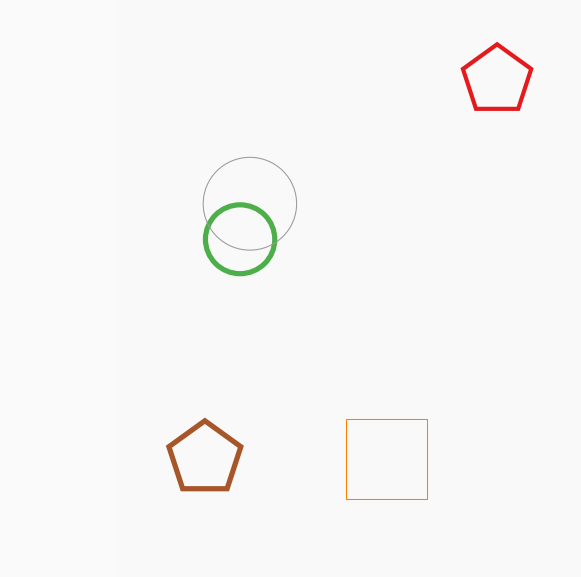[{"shape": "pentagon", "thickness": 2, "radius": 0.31, "center": [0.855, 0.861]}, {"shape": "circle", "thickness": 2.5, "radius": 0.3, "center": [0.413, 0.585]}, {"shape": "square", "thickness": 0.5, "radius": 0.35, "center": [0.664, 0.205]}, {"shape": "pentagon", "thickness": 2.5, "radius": 0.33, "center": [0.352, 0.205]}, {"shape": "circle", "thickness": 0.5, "radius": 0.4, "center": [0.43, 0.646]}]